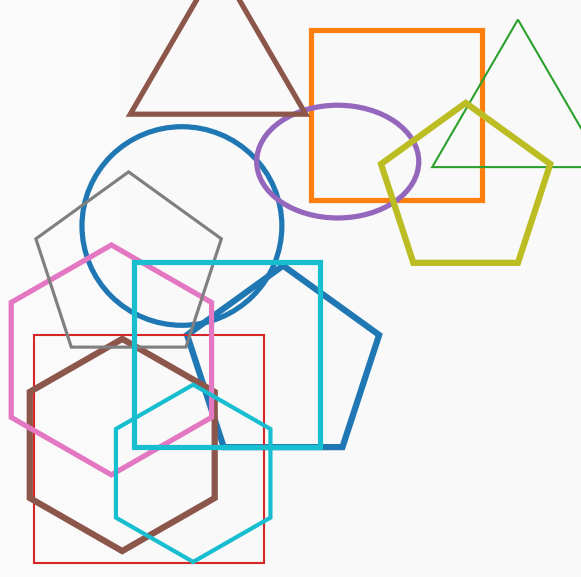[{"shape": "pentagon", "thickness": 3, "radius": 0.87, "center": [0.487, 0.365]}, {"shape": "circle", "thickness": 2.5, "radius": 0.86, "center": [0.313, 0.608]}, {"shape": "square", "thickness": 2.5, "radius": 0.74, "center": [0.683, 0.799]}, {"shape": "triangle", "thickness": 1, "radius": 0.85, "center": [0.891, 0.795]}, {"shape": "square", "thickness": 1, "radius": 0.99, "center": [0.257, 0.221]}, {"shape": "oval", "thickness": 2.5, "radius": 0.7, "center": [0.581, 0.719]}, {"shape": "triangle", "thickness": 2.5, "radius": 0.87, "center": [0.375, 0.889]}, {"shape": "hexagon", "thickness": 3, "radius": 0.92, "center": [0.21, 0.229]}, {"shape": "hexagon", "thickness": 2.5, "radius": 0.99, "center": [0.192, 0.376]}, {"shape": "pentagon", "thickness": 1.5, "radius": 0.84, "center": [0.221, 0.534]}, {"shape": "pentagon", "thickness": 3, "radius": 0.77, "center": [0.801, 0.668]}, {"shape": "hexagon", "thickness": 2, "radius": 0.77, "center": [0.332, 0.18]}, {"shape": "square", "thickness": 2.5, "radius": 0.8, "center": [0.391, 0.386]}]